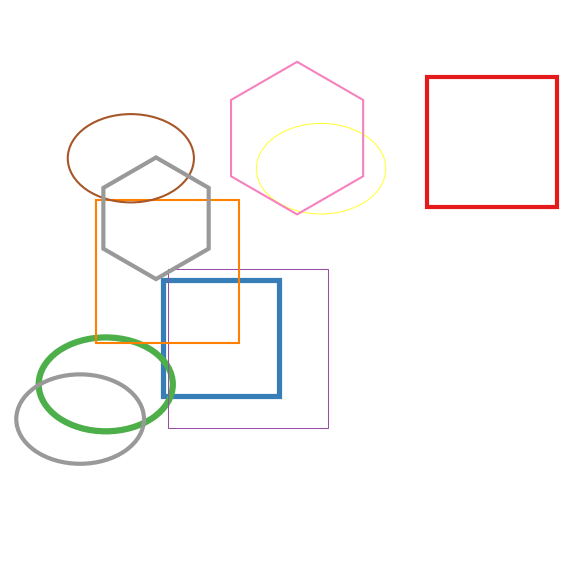[{"shape": "square", "thickness": 2, "radius": 0.56, "center": [0.853, 0.754]}, {"shape": "square", "thickness": 2.5, "radius": 0.5, "center": [0.382, 0.414]}, {"shape": "oval", "thickness": 3, "radius": 0.58, "center": [0.183, 0.334]}, {"shape": "square", "thickness": 0.5, "radius": 0.69, "center": [0.429, 0.396]}, {"shape": "square", "thickness": 1, "radius": 0.62, "center": [0.29, 0.529]}, {"shape": "oval", "thickness": 0.5, "radius": 0.56, "center": [0.556, 0.707]}, {"shape": "oval", "thickness": 1, "radius": 0.55, "center": [0.227, 0.725]}, {"shape": "hexagon", "thickness": 1, "radius": 0.66, "center": [0.514, 0.76]}, {"shape": "hexagon", "thickness": 2, "radius": 0.53, "center": [0.27, 0.621]}, {"shape": "oval", "thickness": 2, "radius": 0.55, "center": [0.139, 0.273]}]